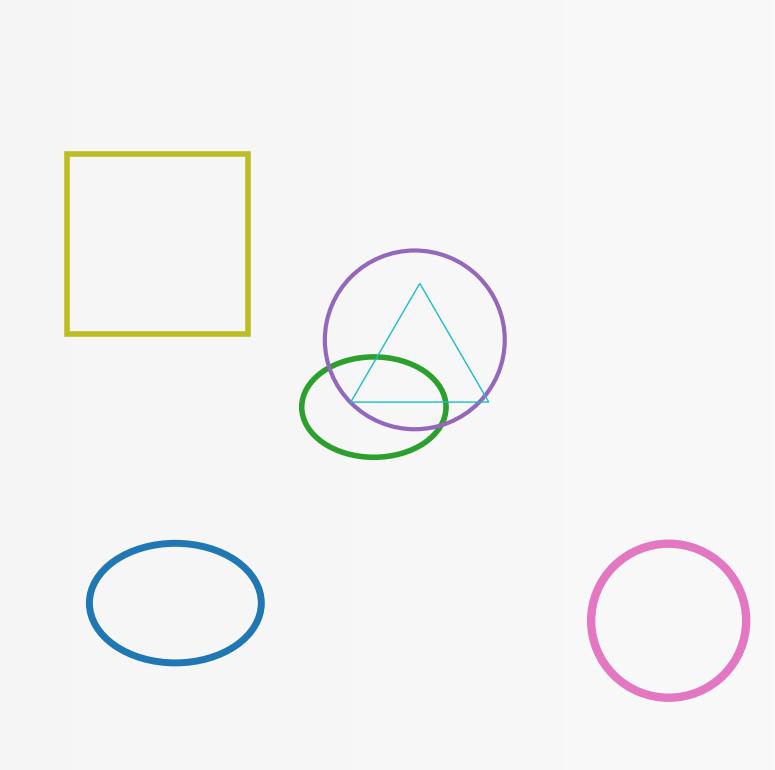[{"shape": "oval", "thickness": 2.5, "radius": 0.55, "center": [0.226, 0.217]}, {"shape": "oval", "thickness": 2, "radius": 0.47, "center": [0.482, 0.471]}, {"shape": "circle", "thickness": 1.5, "radius": 0.58, "center": [0.535, 0.559]}, {"shape": "circle", "thickness": 3, "radius": 0.5, "center": [0.863, 0.194]}, {"shape": "square", "thickness": 2, "radius": 0.58, "center": [0.203, 0.683]}, {"shape": "triangle", "thickness": 0.5, "radius": 0.51, "center": [0.542, 0.529]}]